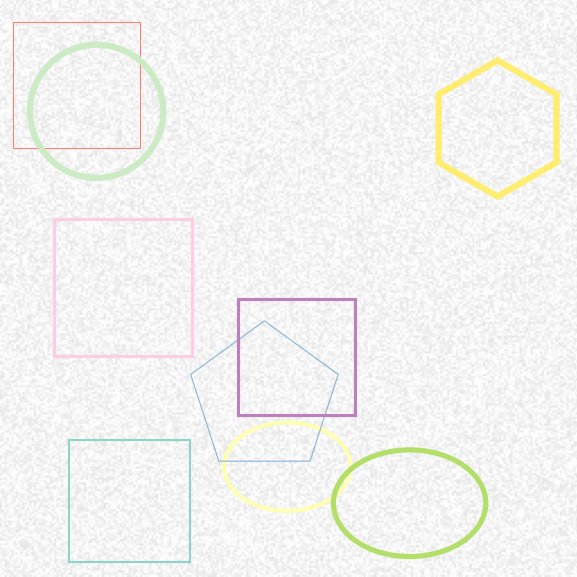[{"shape": "square", "thickness": 1, "radius": 0.52, "center": [0.224, 0.132]}, {"shape": "oval", "thickness": 2, "radius": 0.55, "center": [0.498, 0.191]}, {"shape": "square", "thickness": 0.5, "radius": 0.55, "center": [0.133, 0.852]}, {"shape": "pentagon", "thickness": 0.5, "radius": 0.67, "center": [0.458, 0.309]}, {"shape": "oval", "thickness": 2.5, "radius": 0.66, "center": [0.709, 0.128]}, {"shape": "square", "thickness": 1.5, "radius": 0.6, "center": [0.213, 0.502]}, {"shape": "square", "thickness": 1.5, "radius": 0.5, "center": [0.513, 0.381]}, {"shape": "circle", "thickness": 3, "radius": 0.58, "center": [0.167, 0.806]}, {"shape": "hexagon", "thickness": 3, "radius": 0.59, "center": [0.862, 0.777]}]